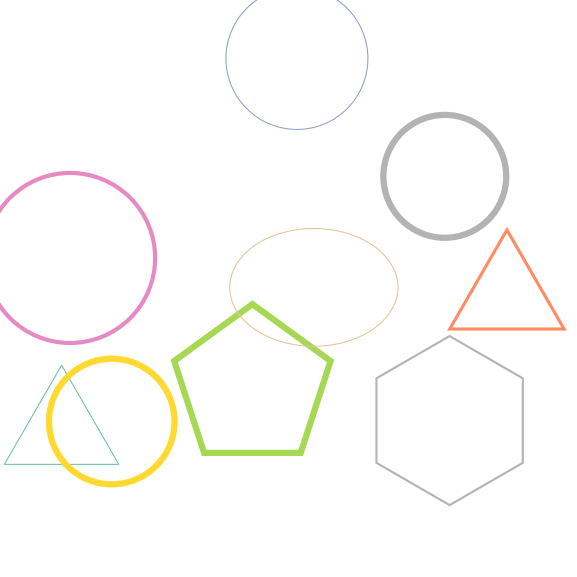[{"shape": "triangle", "thickness": 0.5, "radius": 0.57, "center": [0.107, 0.252]}, {"shape": "triangle", "thickness": 1.5, "radius": 0.57, "center": [0.878, 0.487]}, {"shape": "circle", "thickness": 0.5, "radius": 0.61, "center": [0.514, 0.898]}, {"shape": "circle", "thickness": 2, "radius": 0.74, "center": [0.121, 0.552]}, {"shape": "pentagon", "thickness": 3, "radius": 0.71, "center": [0.437, 0.33]}, {"shape": "circle", "thickness": 3, "radius": 0.54, "center": [0.194, 0.269]}, {"shape": "oval", "thickness": 0.5, "radius": 0.73, "center": [0.543, 0.502]}, {"shape": "hexagon", "thickness": 1, "radius": 0.73, "center": [0.779, 0.271]}, {"shape": "circle", "thickness": 3, "radius": 0.53, "center": [0.77, 0.694]}]